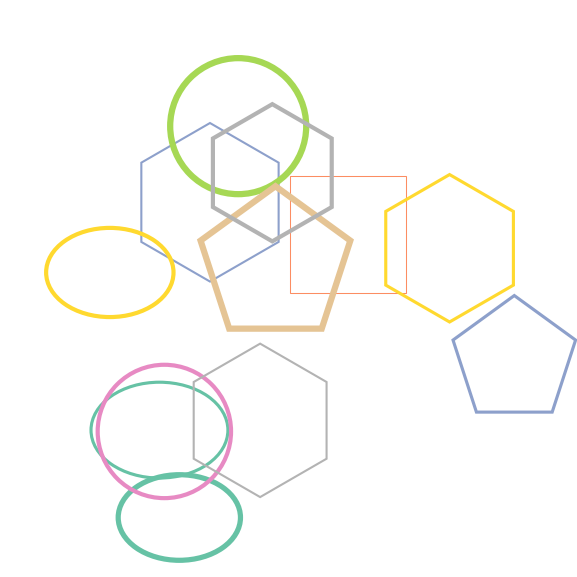[{"shape": "oval", "thickness": 2.5, "radius": 0.53, "center": [0.311, 0.103]}, {"shape": "oval", "thickness": 1.5, "radius": 0.59, "center": [0.276, 0.254]}, {"shape": "square", "thickness": 0.5, "radius": 0.5, "center": [0.602, 0.593]}, {"shape": "hexagon", "thickness": 1, "radius": 0.69, "center": [0.364, 0.649]}, {"shape": "pentagon", "thickness": 1.5, "radius": 0.56, "center": [0.891, 0.376]}, {"shape": "circle", "thickness": 2, "radius": 0.58, "center": [0.285, 0.252]}, {"shape": "circle", "thickness": 3, "radius": 0.59, "center": [0.412, 0.781]}, {"shape": "oval", "thickness": 2, "radius": 0.55, "center": [0.19, 0.527]}, {"shape": "hexagon", "thickness": 1.5, "radius": 0.64, "center": [0.778, 0.569]}, {"shape": "pentagon", "thickness": 3, "radius": 0.68, "center": [0.477, 0.54]}, {"shape": "hexagon", "thickness": 1, "radius": 0.66, "center": [0.45, 0.271]}, {"shape": "hexagon", "thickness": 2, "radius": 0.59, "center": [0.472, 0.7]}]